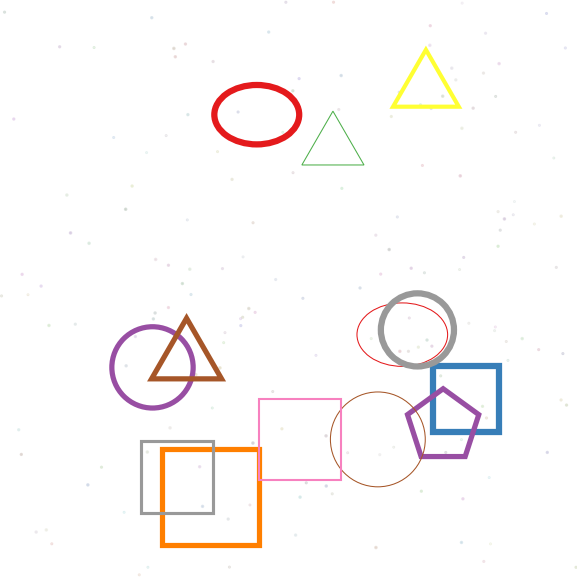[{"shape": "oval", "thickness": 0.5, "radius": 0.39, "center": [0.697, 0.42]}, {"shape": "oval", "thickness": 3, "radius": 0.37, "center": [0.445, 0.801]}, {"shape": "square", "thickness": 3, "radius": 0.29, "center": [0.807, 0.309]}, {"shape": "triangle", "thickness": 0.5, "radius": 0.31, "center": [0.577, 0.745]}, {"shape": "pentagon", "thickness": 2.5, "radius": 0.32, "center": [0.767, 0.261]}, {"shape": "circle", "thickness": 2.5, "radius": 0.35, "center": [0.264, 0.363]}, {"shape": "square", "thickness": 2.5, "radius": 0.42, "center": [0.364, 0.138]}, {"shape": "triangle", "thickness": 2, "radius": 0.33, "center": [0.738, 0.847]}, {"shape": "circle", "thickness": 0.5, "radius": 0.41, "center": [0.654, 0.238]}, {"shape": "triangle", "thickness": 2.5, "radius": 0.35, "center": [0.323, 0.378]}, {"shape": "square", "thickness": 1, "radius": 0.35, "center": [0.519, 0.238]}, {"shape": "square", "thickness": 1.5, "radius": 0.31, "center": [0.306, 0.173]}, {"shape": "circle", "thickness": 3, "radius": 0.32, "center": [0.723, 0.428]}]